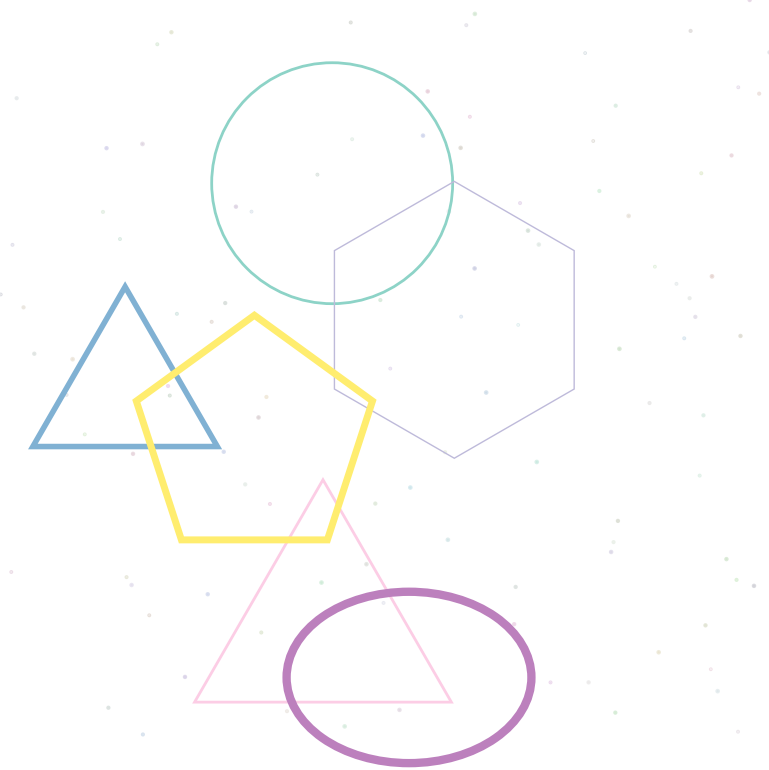[{"shape": "circle", "thickness": 1, "radius": 0.78, "center": [0.431, 0.762]}, {"shape": "hexagon", "thickness": 0.5, "radius": 0.9, "center": [0.59, 0.585]}, {"shape": "triangle", "thickness": 2, "radius": 0.69, "center": [0.162, 0.489]}, {"shape": "triangle", "thickness": 1, "radius": 0.96, "center": [0.419, 0.184]}, {"shape": "oval", "thickness": 3, "radius": 0.79, "center": [0.531, 0.12]}, {"shape": "pentagon", "thickness": 2.5, "radius": 0.81, "center": [0.33, 0.429]}]